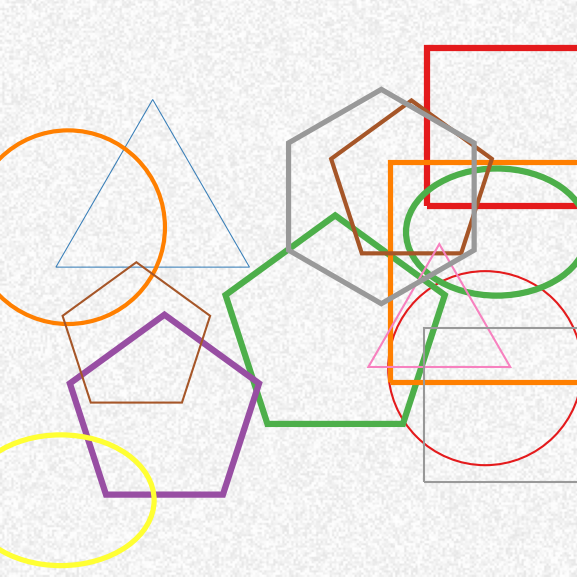[{"shape": "circle", "thickness": 1, "radius": 0.84, "center": [0.84, 0.362]}, {"shape": "square", "thickness": 3, "radius": 0.68, "center": [0.875, 0.78]}, {"shape": "triangle", "thickness": 0.5, "radius": 0.97, "center": [0.264, 0.633]}, {"shape": "oval", "thickness": 3, "radius": 0.79, "center": [0.86, 0.597]}, {"shape": "pentagon", "thickness": 3, "radius": 1.0, "center": [0.58, 0.427]}, {"shape": "pentagon", "thickness": 3, "radius": 0.86, "center": [0.285, 0.282]}, {"shape": "square", "thickness": 2.5, "radius": 0.95, "center": [0.867, 0.527]}, {"shape": "circle", "thickness": 2, "radius": 0.84, "center": [0.118, 0.606]}, {"shape": "oval", "thickness": 2.5, "radius": 0.81, "center": [0.105, 0.133]}, {"shape": "pentagon", "thickness": 2, "radius": 0.73, "center": [0.713, 0.679]}, {"shape": "pentagon", "thickness": 1, "radius": 0.67, "center": [0.236, 0.411]}, {"shape": "triangle", "thickness": 1, "radius": 0.71, "center": [0.761, 0.435]}, {"shape": "hexagon", "thickness": 2.5, "radius": 0.93, "center": [0.66, 0.659]}, {"shape": "square", "thickness": 1, "radius": 0.67, "center": [0.868, 0.298]}]